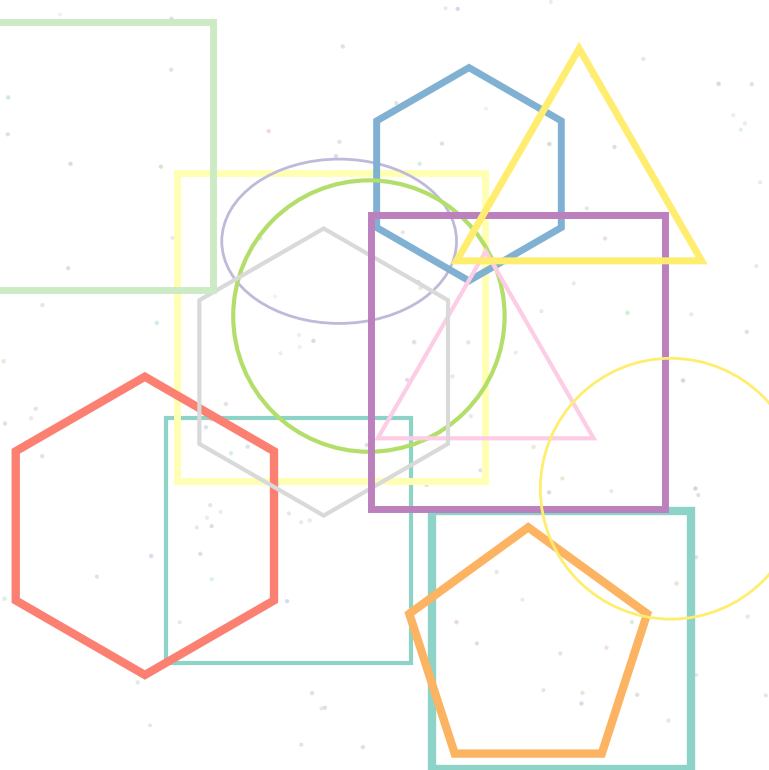[{"shape": "square", "thickness": 3, "radius": 0.84, "center": [0.729, 0.169]}, {"shape": "square", "thickness": 1.5, "radius": 0.79, "center": [0.374, 0.298]}, {"shape": "square", "thickness": 2.5, "radius": 1.0, "center": [0.429, 0.576]}, {"shape": "oval", "thickness": 1, "radius": 0.76, "center": [0.44, 0.687]}, {"shape": "hexagon", "thickness": 3, "radius": 0.97, "center": [0.188, 0.317]}, {"shape": "hexagon", "thickness": 2.5, "radius": 0.69, "center": [0.609, 0.774]}, {"shape": "pentagon", "thickness": 3, "radius": 0.81, "center": [0.686, 0.153]}, {"shape": "circle", "thickness": 1.5, "radius": 0.88, "center": [0.479, 0.59]}, {"shape": "triangle", "thickness": 1.5, "radius": 0.81, "center": [0.631, 0.512]}, {"shape": "hexagon", "thickness": 1.5, "radius": 0.93, "center": [0.42, 0.517]}, {"shape": "square", "thickness": 2.5, "radius": 0.96, "center": [0.673, 0.53]}, {"shape": "square", "thickness": 2.5, "radius": 0.87, "center": [0.103, 0.797]}, {"shape": "circle", "thickness": 1, "radius": 0.85, "center": [0.871, 0.365]}, {"shape": "triangle", "thickness": 2.5, "radius": 0.92, "center": [0.752, 0.753]}]